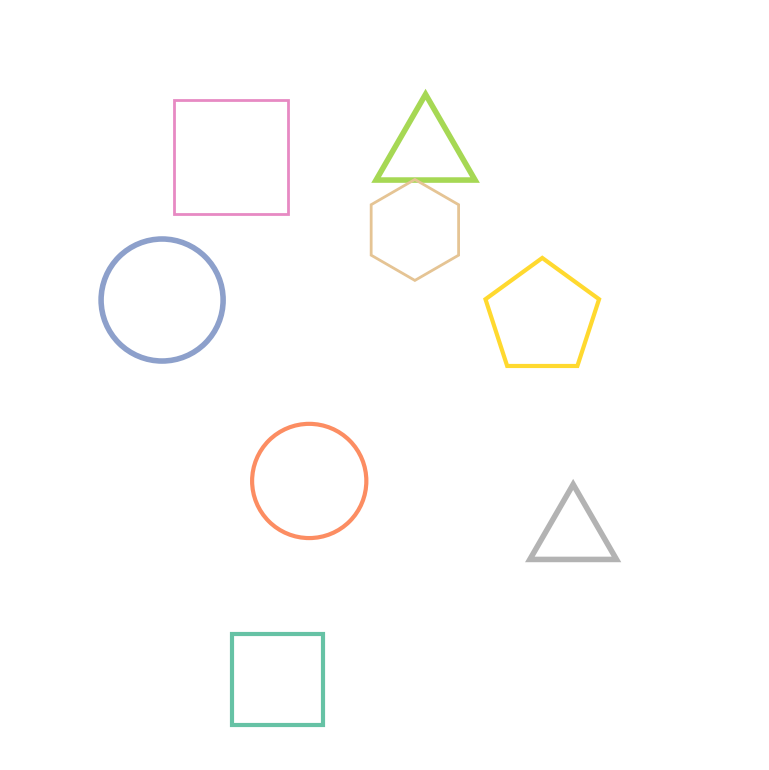[{"shape": "square", "thickness": 1.5, "radius": 0.3, "center": [0.36, 0.117]}, {"shape": "circle", "thickness": 1.5, "radius": 0.37, "center": [0.402, 0.375]}, {"shape": "circle", "thickness": 2, "radius": 0.4, "center": [0.211, 0.61]}, {"shape": "square", "thickness": 1, "radius": 0.37, "center": [0.3, 0.796]}, {"shape": "triangle", "thickness": 2, "radius": 0.37, "center": [0.553, 0.803]}, {"shape": "pentagon", "thickness": 1.5, "radius": 0.39, "center": [0.704, 0.587]}, {"shape": "hexagon", "thickness": 1, "radius": 0.33, "center": [0.539, 0.701]}, {"shape": "triangle", "thickness": 2, "radius": 0.32, "center": [0.744, 0.306]}]